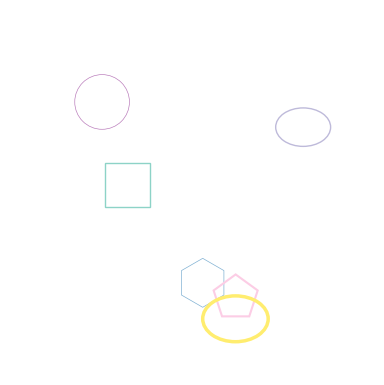[{"shape": "square", "thickness": 1, "radius": 0.29, "center": [0.331, 0.519]}, {"shape": "oval", "thickness": 1, "radius": 0.36, "center": [0.787, 0.67]}, {"shape": "hexagon", "thickness": 0.5, "radius": 0.32, "center": [0.527, 0.265]}, {"shape": "pentagon", "thickness": 1.5, "radius": 0.3, "center": [0.612, 0.227]}, {"shape": "circle", "thickness": 0.5, "radius": 0.36, "center": [0.265, 0.735]}, {"shape": "oval", "thickness": 2.5, "radius": 0.43, "center": [0.612, 0.172]}]